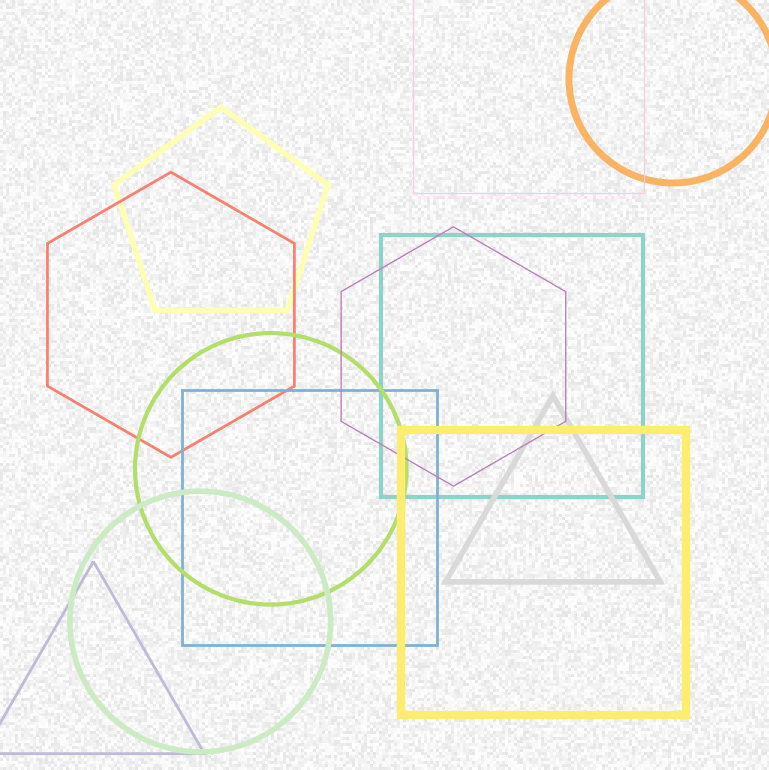[{"shape": "square", "thickness": 1.5, "radius": 0.85, "center": [0.665, 0.525]}, {"shape": "pentagon", "thickness": 2, "radius": 0.73, "center": [0.287, 0.715]}, {"shape": "triangle", "thickness": 1, "radius": 0.83, "center": [0.121, 0.104]}, {"shape": "hexagon", "thickness": 1, "radius": 0.93, "center": [0.222, 0.591]}, {"shape": "square", "thickness": 1, "radius": 0.83, "center": [0.402, 0.328]}, {"shape": "circle", "thickness": 2.5, "radius": 0.68, "center": [0.874, 0.898]}, {"shape": "circle", "thickness": 1.5, "radius": 0.88, "center": [0.352, 0.391]}, {"shape": "square", "thickness": 0.5, "radius": 0.75, "center": [0.687, 0.9]}, {"shape": "triangle", "thickness": 2, "radius": 0.81, "center": [0.718, 0.325]}, {"shape": "hexagon", "thickness": 0.5, "radius": 0.84, "center": [0.589, 0.537]}, {"shape": "circle", "thickness": 2, "radius": 0.85, "center": [0.26, 0.193]}, {"shape": "square", "thickness": 3, "radius": 0.92, "center": [0.706, 0.257]}]